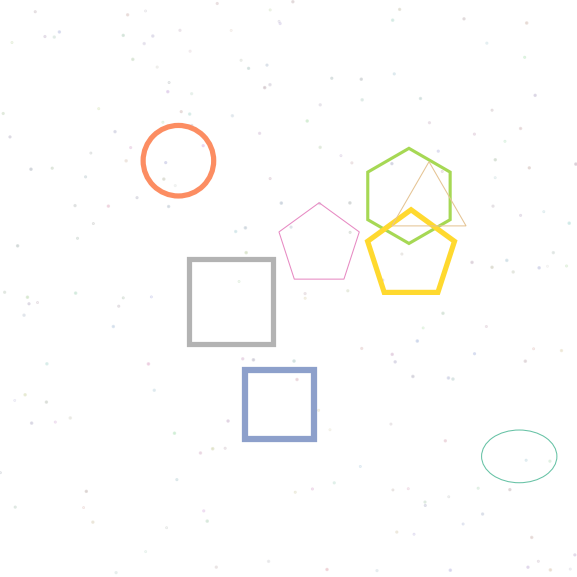[{"shape": "oval", "thickness": 0.5, "radius": 0.33, "center": [0.899, 0.209]}, {"shape": "circle", "thickness": 2.5, "radius": 0.31, "center": [0.309, 0.721]}, {"shape": "square", "thickness": 3, "radius": 0.3, "center": [0.484, 0.299]}, {"shape": "pentagon", "thickness": 0.5, "radius": 0.37, "center": [0.553, 0.575]}, {"shape": "hexagon", "thickness": 1.5, "radius": 0.41, "center": [0.708, 0.66]}, {"shape": "pentagon", "thickness": 2.5, "radius": 0.4, "center": [0.712, 0.557]}, {"shape": "triangle", "thickness": 0.5, "radius": 0.37, "center": [0.743, 0.645]}, {"shape": "square", "thickness": 2.5, "radius": 0.37, "center": [0.4, 0.477]}]